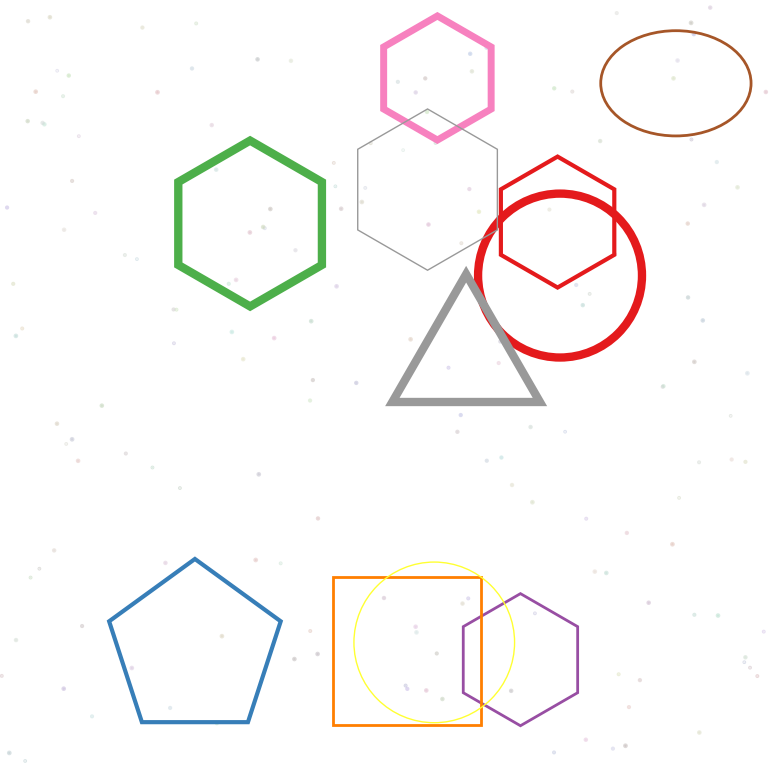[{"shape": "hexagon", "thickness": 1.5, "radius": 0.43, "center": [0.724, 0.712]}, {"shape": "circle", "thickness": 3, "radius": 0.53, "center": [0.727, 0.642]}, {"shape": "pentagon", "thickness": 1.5, "radius": 0.59, "center": [0.253, 0.157]}, {"shape": "hexagon", "thickness": 3, "radius": 0.54, "center": [0.325, 0.71]}, {"shape": "hexagon", "thickness": 1, "radius": 0.43, "center": [0.676, 0.143]}, {"shape": "square", "thickness": 1, "radius": 0.48, "center": [0.529, 0.155]}, {"shape": "circle", "thickness": 0.5, "radius": 0.52, "center": [0.564, 0.166]}, {"shape": "oval", "thickness": 1, "radius": 0.49, "center": [0.878, 0.892]}, {"shape": "hexagon", "thickness": 2.5, "radius": 0.4, "center": [0.568, 0.899]}, {"shape": "triangle", "thickness": 3, "radius": 0.55, "center": [0.605, 0.533]}, {"shape": "hexagon", "thickness": 0.5, "radius": 0.52, "center": [0.555, 0.754]}]